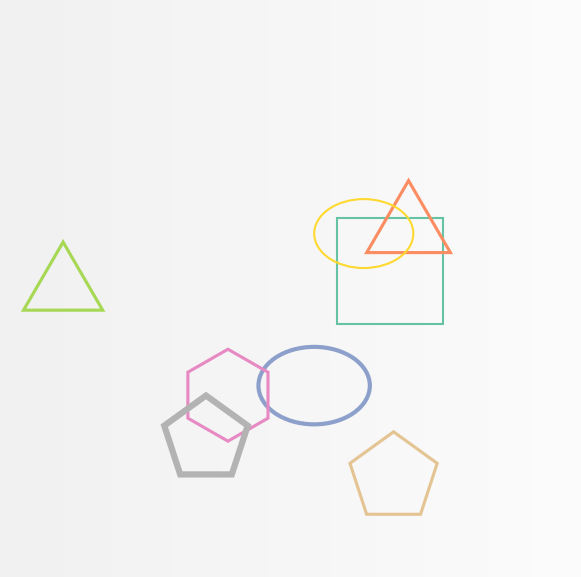[{"shape": "square", "thickness": 1, "radius": 0.46, "center": [0.671, 0.53]}, {"shape": "triangle", "thickness": 1.5, "radius": 0.42, "center": [0.703, 0.603]}, {"shape": "oval", "thickness": 2, "radius": 0.48, "center": [0.54, 0.331]}, {"shape": "hexagon", "thickness": 1.5, "radius": 0.4, "center": [0.392, 0.315]}, {"shape": "triangle", "thickness": 1.5, "radius": 0.39, "center": [0.109, 0.501]}, {"shape": "oval", "thickness": 1, "radius": 0.43, "center": [0.626, 0.595]}, {"shape": "pentagon", "thickness": 1.5, "radius": 0.39, "center": [0.677, 0.172]}, {"shape": "pentagon", "thickness": 3, "radius": 0.38, "center": [0.354, 0.239]}]